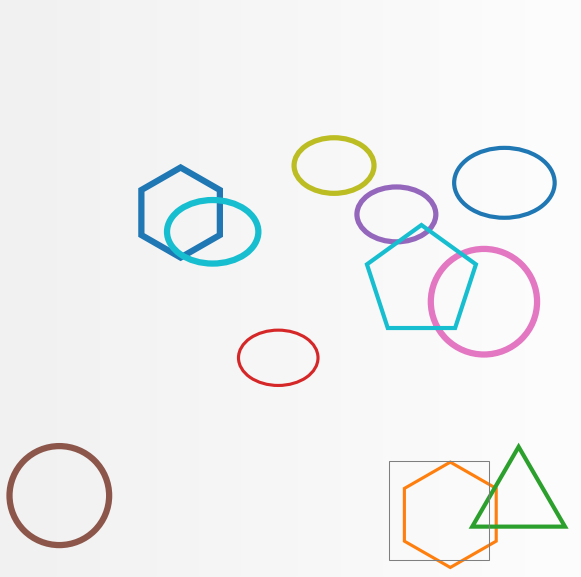[{"shape": "hexagon", "thickness": 3, "radius": 0.39, "center": [0.311, 0.631]}, {"shape": "oval", "thickness": 2, "radius": 0.43, "center": [0.868, 0.683]}, {"shape": "hexagon", "thickness": 1.5, "radius": 0.46, "center": [0.775, 0.108]}, {"shape": "triangle", "thickness": 2, "radius": 0.46, "center": [0.892, 0.133]}, {"shape": "oval", "thickness": 1.5, "radius": 0.34, "center": [0.479, 0.38]}, {"shape": "oval", "thickness": 2.5, "radius": 0.34, "center": [0.682, 0.628]}, {"shape": "circle", "thickness": 3, "radius": 0.43, "center": [0.102, 0.141]}, {"shape": "circle", "thickness": 3, "radius": 0.46, "center": [0.833, 0.477]}, {"shape": "square", "thickness": 0.5, "radius": 0.43, "center": [0.755, 0.115]}, {"shape": "oval", "thickness": 2.5, "radius": 0.34, "center": [0.575, 0.712]}, {"shape": "pentagon", "thickness": 2, "radius": 0.49, "center": [0.725, 0.511]}, {"shape": "oval", "thickness": 3, "radius": 0.39, "center": [0.366, 0.598]}]